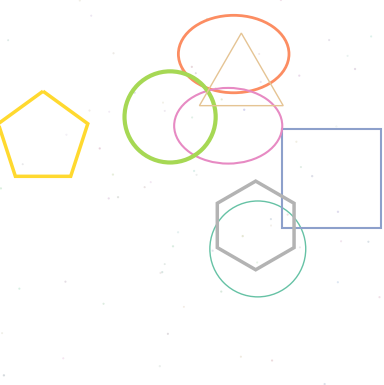[{"shape": "circle", "thickness": 1, "radius": 0.62, "center": [0.67, 0.353]}, {"shape": "oval", "thickness": 2, "radius": 0.72, "center": [0.607, 0.86]}, {"shape": "square", "thickness": 1.5, "radius": 0.64, "center": [0.861, 0.536]}, {"shape": "oval", "thickness": 1.5, "radius": 0.7, "center": [0.593, 0.673]}, {"shape": "circle", "thickness": 3, "radius": 0.59, "center": [0.442, 0.696]}, {"shape": "pentagon", "thickness": 2.5, "radius": 0.61, "center": [0.112, 0.641]}, {"shape": "triangle", "thickness": 1, "radius": 0.63, "center": [0.627, 0.788]}, {"shape": "hexagon", "thickness": 2.5, "radius": 0.58, "center": [0.664, 0.414]}]